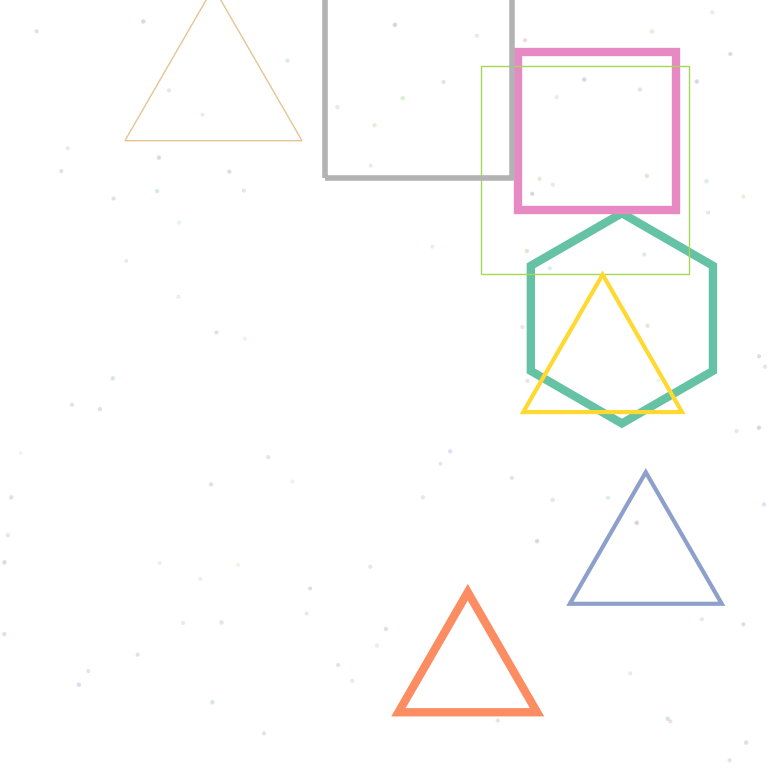[{"shape": "hexagon", "thickness": 3, "radius": 0.68, "center": [0.808, 0.587]}, {"shape": "triangle", "thickness": 3, "radius": 0.52, "center": [0.607, 0.127]}, {"shape": "triangle", "thickness": 1.5, "radius": 0.57, "center": [0.839, 0.273]}, {"shape": "square", "thickness": 3, "radius": 0.51, "center": [0.775, 0.829]}, {"shape": "square", "thickness": 0.5, "radius": 0.68, "center": [0.76, 0.779]}, {"shape": "triangle", "thickness": 1.5, "radius": 0.6, "center": [0.783, 0.524]}, {"shape": "triangle", "thickness": 0.5, "radius": 0.66, "center": [0.277, 0.884]}, {"shape": "square", "thickness": 2, "radius": 0.61, "center": [0.543, 0.89]}]